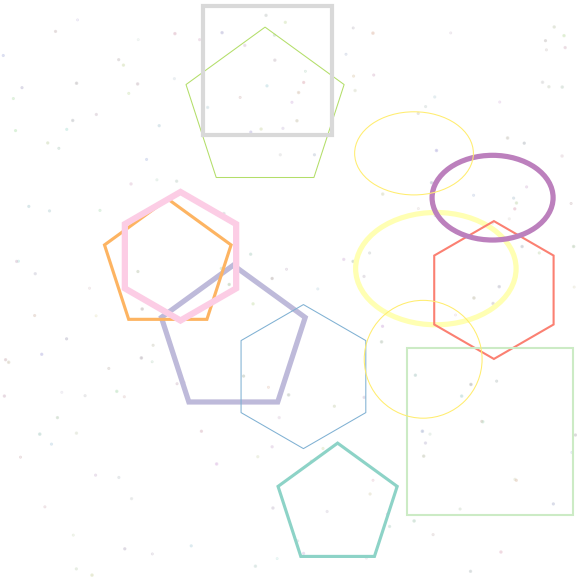[{"shape": "pentagon", "thickness": 1.5, "radius": 0.54, "center": [0.585, 0.123]}, {"shape": "oval", "thickness": 2.5, "radius": 0.69, "center": [0.755, 0.534]}, {"shape": "pentagon", "thickness": 2.5, "radius": 0.65, "center": [0.404, 0.409]}, {"shape": "hexagon", "thickness": 1, "radius": 0.6, "center": [0.855, 0.497]}, {"shape": "hexagon", "thickness": 0.5, "radius": 0.62, "center": [0.525, 0.347]}, {"shape": "pentagon", "thickness": 1.5, "radius": 0.58, "center": [0.291, 0.539]}, {"shape": "pentagon", "thickness": 0.5, "radius": 0.72, "center": [0.459, 0.808]}, {"shape": "hexagon", "thickness": 3, "radius": 0.56, "center": [0.313, 0.555]}, {"shape": "square", "thickness": 2, "radius": 0.56, "center": [0.463, 0.877]}, {"shape": "oval", "thickness": 2.5, "radius": 0.52, "center": [0.853, 0.657]}, {"shape": "square", "thickness": 1, "radius": 0.72, "center": [0.849, 0.252]}, {"shape": "circle", "thickness": 0.5, "radius": 0.51, "center": [0.733, 0.377]}, {"shape": "oval", "thickness": 0.5, "radius": 0.51, "center": [0.717, 0.734]}]